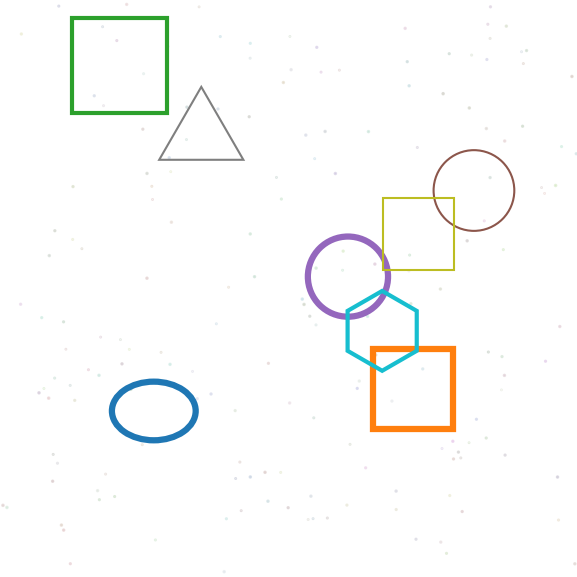[{"shape": "oval", "thickness": 3, "radius": 0.36, "center": [0.266, 0.287]}, {"shape": "square", "thickness": 3, "radius": 0.34, "center": [0.715, 0.326]}, {"shape": "square", "thickness": 2, "radius": 0.41, "center": [0.207, 0.885]}, {"shape": "circle", "thickness": 3, "radius": 0.35, "center": [0.603, 0.52]}, {"shape": "circle", "thickness": 1, "radius": 0.35, "center": [0.821, 0.669]}, {"shape": "triangle", "thickness": 1, "radius": 0.42, "center": [0.349, 0.765]}, {"shape": "square", "thickness": 1, "radius": 0.31, "center": [0.725, 0.594]}, {"shape": "hexagon", "thickness": 2, "radius": 0.35, "center": [0.662, 0.426]}]